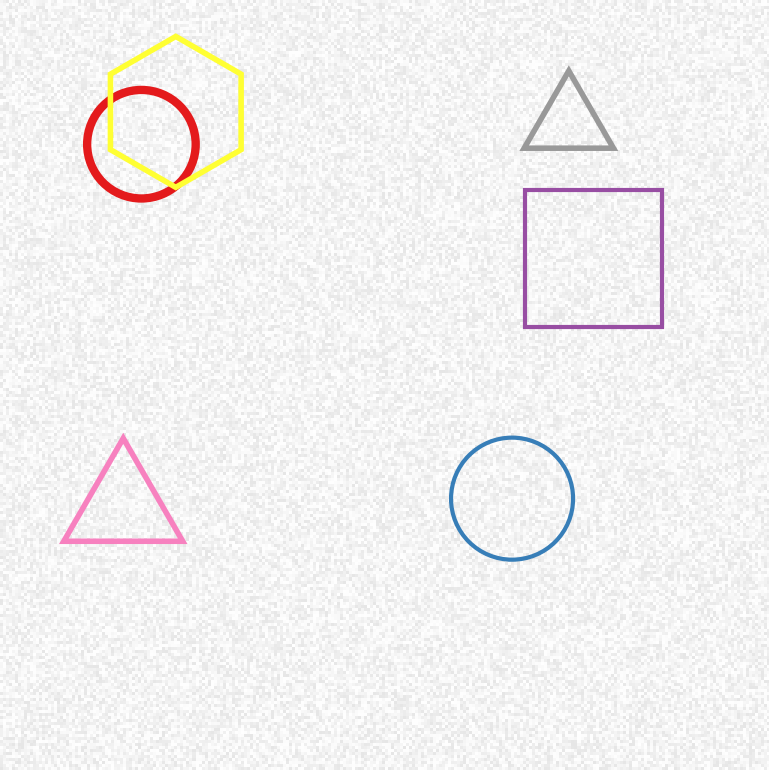[{"shape": "circle", "thickness": 3, "radius": 0.35, "center": [0.184, 0.813]}, {"shape": "circle", "thickness": 1.5, "radius": 0.4, "center": [0.665, 0.352]}, {"shape": "square", "thickness": 1.5, "radius": 0.45, "center": [0.771, 0.664]}, {"shape": "hexagon", "thickness": 2, "radius": 0.49, "center": [0.228, 0.855]}, {"shape": "triangle", "thickness": 2, "radius": 0.45, "center": [0.16, 0.342]}, {"shape": "triangle", "thickness": 2, "radius": 0.33, "center": [0.739, 0.841]}]